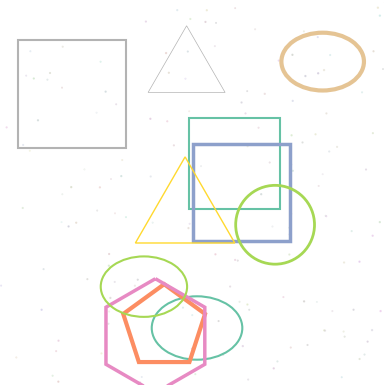[{"shape": "square", "thickness": 1.5, "radius": 0.59, "center": [0.61, 0.575]}, {"shape": "oval", "thickness": 1.5, "radius": 0.59, "center": [0.512, 0.148]}, {"shape": "pentagon", "thickness": 3, "radius": 0.56, "center": [0.426, 0.15]}, {"shape": "square", "thickness": 2.5, "radius": 0.63, "center": [0.627, 0.501]}, {"shape": "hexagon", "thickness": 2.5, "radius": 0.74, "center": [0.404, 0.128]}, {"shape": "oval", "thickness": 1.5, "radius": 0.56, "center": [0.374, 0.255]}, {"shape": "circle", "thickness": 2, "radius": 0.51, "center": [0.715, 0.416]}, {"shape": "triangle", "thickness": 1, "radius": 0.75, "center": [0.481, 0.443]}, {"shape": "oval", "thickness": 3, "radius": 0.54, "center": [0.838, 0.84]}, {"shape": "square", "thickness": 1.5, "radius": 0.7, "center": [0.188, 0.755]}, {"shape": "triangle", "thickness": 0.5, "radius": 0.58, "center": [0.485, 0.818]}]